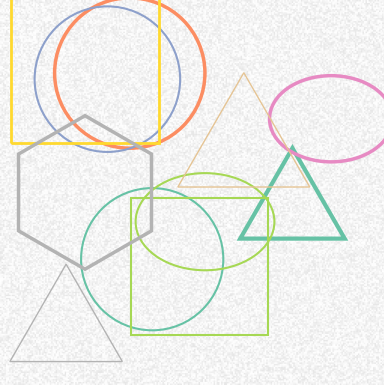[{"shape": "circle", "thickness": 1.5, "radius": 0.92, "center": [0.395, 0.327]}, {"shape": "triangle", "thickness": 3, "radius": 0.78, "center": [0.76, 0.459]}, {"shape": "circle", "thickness": 2.5, "radius": 0.98, "center": [0.337, 0.81]}, {"shape": "circle", "thickness": 1.5, "radius": 0.95, "center": [0.279, 0.794]}, {"shape": "oval", "thickness": 2.5, "radius": 0.8, "center": [0.86, 0.691]}, {"shape": "oval", "thickness": 1.5, "radius": 0.9, "center": [0.532, 0.424]}, {"shape": "square", "thickness": 1.5, "radius": 0.89, "center": [0.519, 0.307]}, {"shape": "square", "thickness": 2, "radius": 0.96, "center": [0.221, 0.82]}, {"shape": "triangle", "thickness": 1, "radius": 0.99, "center": [0.633, 0.613]}, {"shape": "triangle", "thickness": 1, "radius": 0.84, "center": [0.172, 0.145]}, {"shape": "hexagon", "thickness": 2.5, "radius": 1.0, "center": [0.221, 0.5]}]